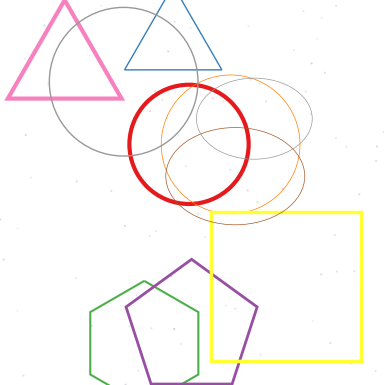[{"shape": "circle", "thickness": 3, "radius": 0.77, "center": [0.491, 0.625]}, {"shape": "triangle", "thickness": 1, "radius": 0.73, "center": [0.45, 0.892]}, {"shape": "hexagon", "thickness": 1.5, "radius": 0.81, "center": [0.375, 0.108]}, {"shape": "pentagon", "thickness": 2, "radius": 0.9, "center": [0.498, 0.147]}, {"shape": "circle", "thickness": 0.5, "radius": 0.9, "center": [0.599, 0.625]}, {"shape": "square", "thickness": 2.5, "radius": 0.97, "center": [0.743, 0.256]}, {"shape": "oval", "thickness": 0.5, "radius": 0.9, "center": [0.611, 0.542]}, {"shape": "triangle", "thickness": 3, "radius": 0.85, "center": [0.168, 0.829]}, {"shape": "circle", "thickness": 1, "radius": 0.97, "center": [0.321, 0.788]}, {"shape": "oval", "thickness": 0.5, "radius": 0.75, "center": [0.661, 0.692]}]